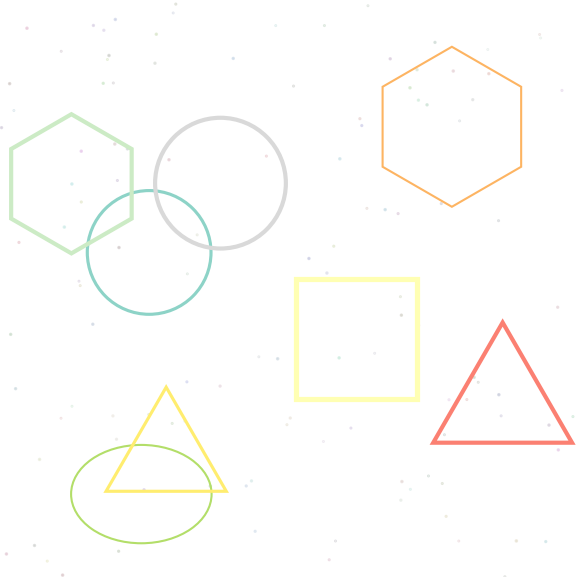[{"shape": "circle", "thickness": 1.5, "radius": 0.54, "center": [0.258, 0.562]}, {"shape": "square", "thickness": 2.5, "radius": 0.52, "center": [0.618, 0.412]}, {"shape": "triangle", "thickness": 2, "radius": 0.69, "center": [0.87, 0.302]}, {"shape": "hexagon", "thickness": 1, "radius": 0.69, "center": [0.782, 0.78]}, {"shape": "oval", "thickness": 1, "radius": 0.61, "center": [0.245, 0.144]}, {"shape": "circle", "thickness": 2, "radius": 0.57, "center": [0.382, 0.682]}, {"shape": "hexagon", "thickness": 2, "radius": 0.6, "center": [0.124, 0.681]}, {"shape": "triangle", "thickness": 1.5, "radius": 0.6, "center": [0.288, 0.209]}]